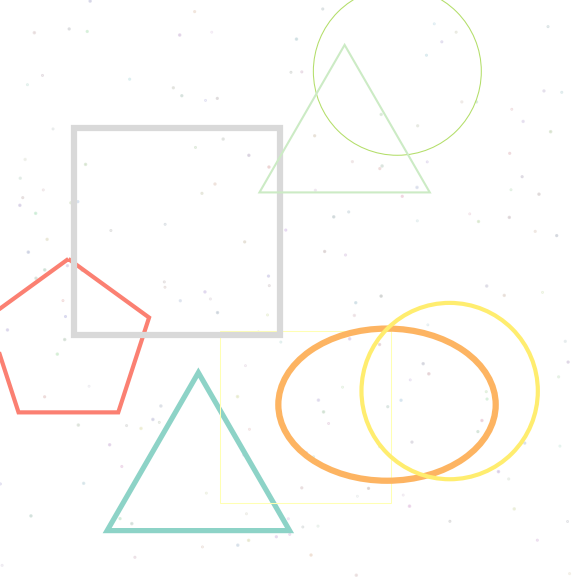[{"shape": "triangle", "thickness": 2.5, "radius": 0.91, "center": [0.343, 0.172]}, {"shape": "square", "thickness": 0.5, "radius": 0.74, "center": [0.529, 0.277]}, {"shape": "pentagon", "thickness": 2, "radius": 0.73, "center": [0.118, 0.404]}, {"shape": "oval", "thickness": 3, "radius": 0.94, "center": [0.67, 0.298]}, {"shape": "circle", "thickness": 0.5, "radius": 0.73, "center": [0.688, 0.876]}, {"shape": "square", "thickness": 3, "radius": 0.9, "center": [0.306, 0.598]}, {"shape": "triangle", "thickness": 1, "radius": 0.85, "center": [0.597, 0.751]}, {"shape": "circle", "thickness": 2, "radius": 0.76, "center": [0.779, 0.322]}]